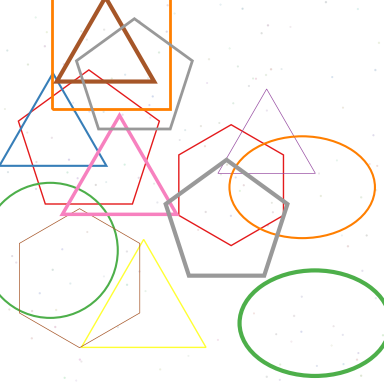[{"shape": "hexagon", "thickness": 1, "radius": 0.78, "center": [0.6, 0.519]}, {"shape": "pentagon", "thickness": 1, "radius": 0.96, "center": [0.231, 0.626]}, {"shape": "triangle", "thickness": 1.5, "radius": 0.8, "center": [0.137, 0.649]}, {"shape": "oval", "thickness": 3, "radius": 0.98, "center": [0.818, 0.161]}, {"shape": "circle", "thickness": 1.5, "radius": 0.88, "center": [0.13, 0.35]}, {"shape": "triangle", "thickness": 0.5, "radius": 0.73, "center": [0.693, 0.623]}, {"shape": "oval", "thickness": 1.5, "radius": 0.94, "center": [0.785, 0.514]}, {"shape": "square", "thickness": 2, "radius": 0.77, "center": [0.288, 0.869]}, {"shape": "triangle", "thickness": 1, "radius": 0.93, "center": [0.373, 0.191]}, {"shape": "hexagon", "thickness": 0.5, "radius": 0.9, "center": [0.207, 0.277]}, {"shape": "triangle", "thickness": 3, "radius": 0.73, "center": [0.274, 0.861]}, {"shape": "triangle", "thickness": 2.5, "radius": 0.86, "center": [0.31, 0.529]}, {"shape": "pentagon", "thickness": 2, "radius": 0.79, "center": [0.349, 0.793]}, {"shape": "pentagon", "thickness": 3, "radius": 0.83, "center": [0.588, 0.419]}]